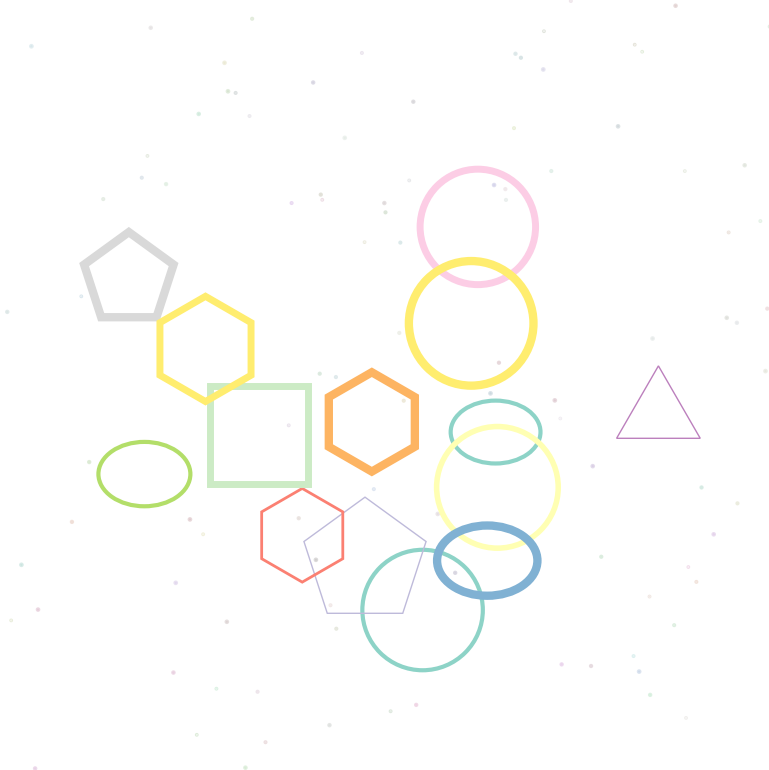[{"shape": "circle", "thickness": 1.5, "radius": 0.39, "center": [0.549, 0.208]}, {"shape": "oval", "thickness": 1.5, "radius": 0.29, "center": [0.644, 0.439]}, {"shape": "circle", "thickness": 2, "radius": 0.39, "center": [0.646, 0.367]}, {"shape": "pentagon", "thickness": 0.5, "radius": 0.42, "center": [0.474, 0.271]}, {"shape": "hexagon", "thickness": 1, "radius": 0.3, "center": [0.393, 0.305]}, {"shape": "oval", "thickness": 3, "radius": 0.33, "center": [0.633, 0.272]}, {"shape": "hexagon", "thickness": 3, "radius": 0.32, "center": [0.483, 0.452]}, {"shape": "oval", "thickness": 1.5, "radius": 0.3, "center": [0.188, 0.384]}, {"shape": "circle", "thickness": 2.5, "radius": 0.37, "center": [0.621, 0.705]}, {"shape": "pentagon", "thickness": 3, "radius": 0.31, "center": [0.167, 0.637]}, {"shape": "triangle", "thickness": 0.5, "radius": 0.31, "center": [0.855, 0.462]}, {"shape": "square", "thickness": 2.5, "radius": 0.32, "center": [0.337, 0.435]}, {"shape": "hexagon", "thickness": 2.5, "radius": 0.34, "center": [0.267, 0.547]}, {"shape": "circle", "thickness": 3, "radius": 0.4, "center": [0.612, 0.58]}]